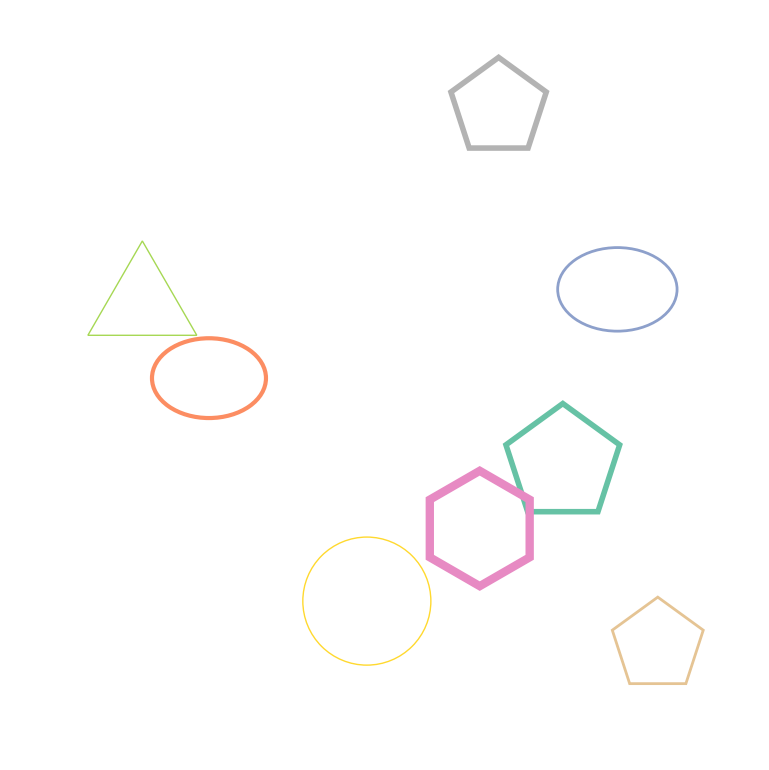[{"shape": "pentagon", "thickness": 2, "radius": 0.39, "center": [0.731, 0.398]}, {"shape": "oval", "thickness": 1.5, "radius": 0.37, "center": [0.271, 0.509]}, {"shape": "oval", "thickness": 1, "radius": 0.39, "center": [0.802, 0.624]}, {"shape": "hexagon", "thickness": 3, "radius": 0.37, "center": [0.623, 0.314]}, {"shape": "triangle", "thickness": 0.5, "radius": 0.41, "center": [0.185, 0.605]}, {"shape": "circle", "thickness": 0.5, "radius": 0.42, "center": [0.476, 0.219]}, {"shape": "pentagon", "thickness": 1, "radius": 0.31, "center": [0.854, 0.162]}, {"shape": "pentagon", "thickness": 2, "radius": 0.33, "center": [0.648, 0.86]}]